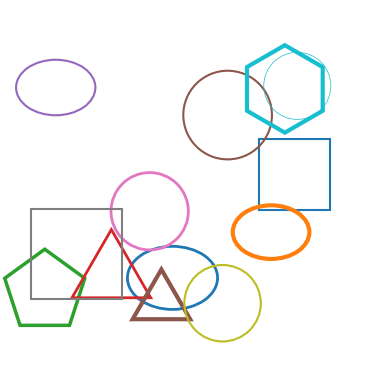[{"shape": "oval", "thickness": 2, "radius": 0.59, "center": [0.448, 0.278]}, {"shape": "square", "thickness": 1.5, "radius": 0.46, "center": [0.764, 0.546]}, {"shape": "oval", "thickness": 3, "radius": 0.5, "center": [0.704, 0.397]}, {"shape": "pentagon", "thickness": 2.5, "radius": 0.55, "center": [0.116, 0.243]}, {"shape": "triangle", "thickness": 2, "radius": 0.59, "center": [0.289, 0.286]}, {"shape": "oval", "thickness": 1.5, "radius": 0.51, "center": [0.145, 0.773]}, {"shape": "circle", "thickness": 1.5, "radius": 0.58, "center": [0.591, 0.701]}, {"shape": "triangle", "thickness": 3, "radius": 0.43, "center": [0.419, 0.214]}, {"shape": "circle", "thickness": 2, "radius": 0.5, "center": [0.389, 0.451]}, {"shape": "square", "thickness": 1.5, "radius": 0.59, "center": [0.198, 0.341]}, {"shape": "circle", "thickness": 1.5, "radius": 0.5, "center": [0.578, 0.212]}, {"shape": "circle", "thickness": 0.5, "radius": 0.44, "center": [0.772, 0.777]}, {"shape": "hexagon", "thickness": 3, "radius": 0.57, "center": [0.74, 0.769]}]